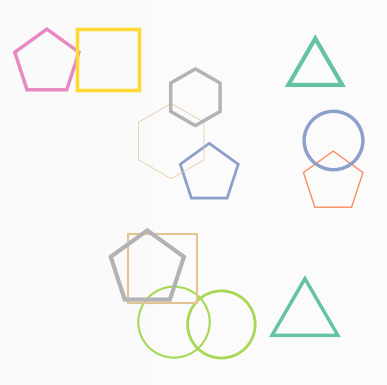[{"shape": "triangle", "thickness": 3, "radius": 0.4, "center": [0.814, 0.82]}, {"shape": "triangle", "thickness": 2.5, "radius": 0.49, "center": [0.787, 0.178]}, {"shape": "pentagon", "thickness": 1, "radius": 0.4, "center": [0.86, 0.527]}, {"shape": "pentagon", "thickness": 2, "radius": 0.39, "center": [0.54, 0.549]}, {"shape": "circle", "thickness": 2.5, "radius": 0.38, "center": [0.861, 0.635]}, {"shape": "pentagon", "thickness": 2.5, "radius": 0.44, "center": [0.121, 0.837]}, {"shape": "circle", "thickness": 2, "radius": 0.44, "center": [0.571, 0.157]}, {"shape": "circle", "thickness": 1.5, "radius": 0.46, "center": [0.449, 0.163]}, {"shape": "square", "thickness": 2.5, "radius": 0.4, "center": [0.278, 0.845]}, {"shape": "hexagon", "thickness": 0.5, "radius": 0.49, "center": [0.442, 0.634]}, {"shape": "square", "thickness": 1.5, "radius": 0.45, "center": [0.419, 0.303]}, {"shape": "hexagon", "thickness": 2.5, "radius": 0.37, "center": [0.504, 0.747]}, {"shape": "pentagon", "thickness": 3, "radius": 0.5, "center": [0.38, 0.302]}]